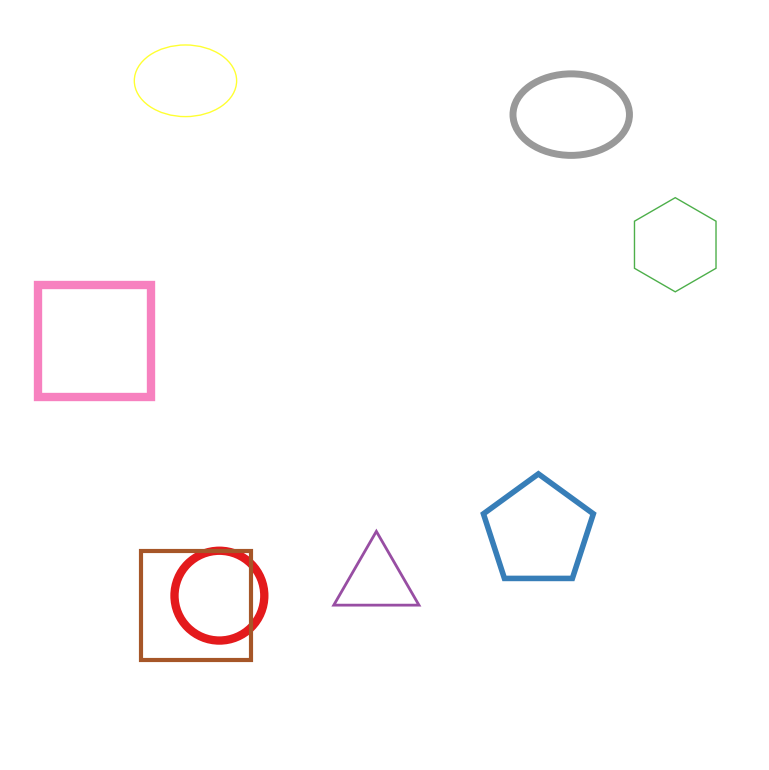[{"shape": "circle", "thickness": 3, "radius": 0.29, "center": [0.285, 0.226]}, {"shape": "pentagon", "thickness": 2, "radius": 0.38, "center": [0.699, 0.31]}, {"shape": "hexagon", "thickness": 0.5, "radius": 0.31, "center": [0.877, 0.682]}, {"shape": "triangle", "thickness": 1, "radius": 0.32, "center": [0.489, 0.246]}, {"shape": "oval", "thickness": 0.5, "radius": 0.33, "center": [0.241, 0.895]}, {"shape": "square", "thickness": 1.5, "radius": 0.36, "center": [0.255, 0.214]}, {"shape": "square", "thickness": 3, "radius": 0.36, "center": [0.123, 0.557]}, {"shape": "oval", "thickness": 2.5, "radius": 0.38, "center": [0.742, 0.851]}]